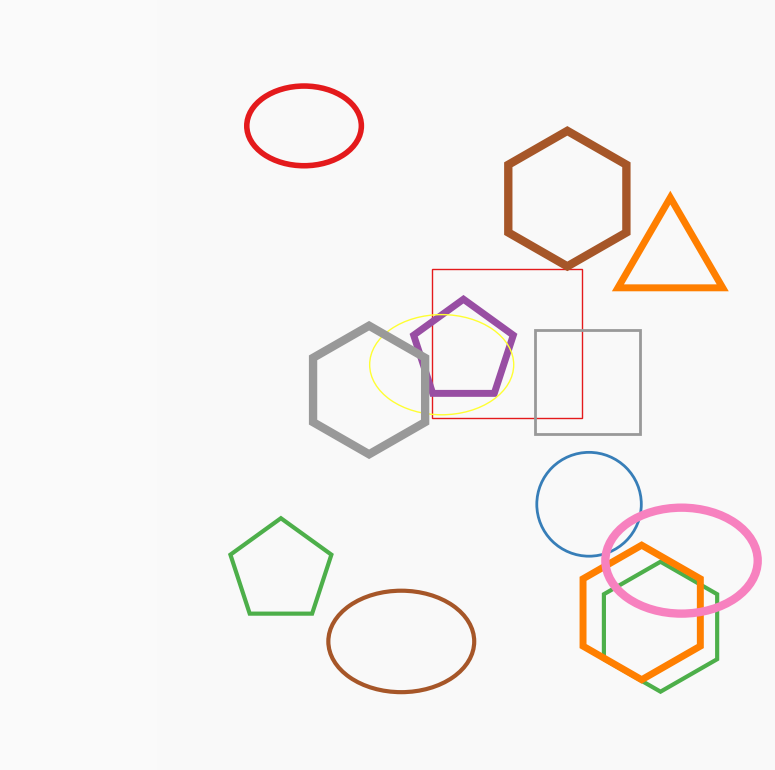[{"shape": "square", "thickness": 0.5, "radius": 0.48, "center": [0.654, 0.554]}, {"shape": "oval", "thickness": 2, "radius": 0.37, "center": [0.392, 0.837]}, {"shape": "circle", "thickness": 1, "radius": 0.34, "center": [0.76, 0.345]}, {"shape": "pentagon", "thickness": 1.5, "radius": 0.34, "center": [0.362, 0.258]}, {"shape": "hexagon", "thickness": 1.5, "radius": 0.42, "center": [0.852, 0.186]}, {"shape": "pentagon", "thickness": 2.5, "radius": 0.34, "center": [0.598, 0.544]}, {"shape": "hexagon", "thickness": 2.5, "radius": 0.44, "center": [0.828, 0.205]}, {"shape": "triangle", "thickness": 2.5, "radius": 0.39, "center": [0.865, 0.665]}, {"shape": "oval", "thickness": 0.5, "radius": 0.46, "center": [0.57, 0.526]}, {"shape": "hexagon", "thickness": 3, "radius": 0.44, "center": [0.732, 0.742]}, {"shape": "oval", "thickness": 1.5, "radius": 0.47, "center": [0.518, 0.167]}, {"shape": "oval", "thickness": 3, "radius": 0.49, "center": [0.879, 0.272]}, {"shape": "hexagon", "thickness": 3, "radius": 0.42, "center": [0.476, 0.494]}, {"shape": "square", "thickness": 1, "radius": 0.34, "center": [0.758, 0.504]}]